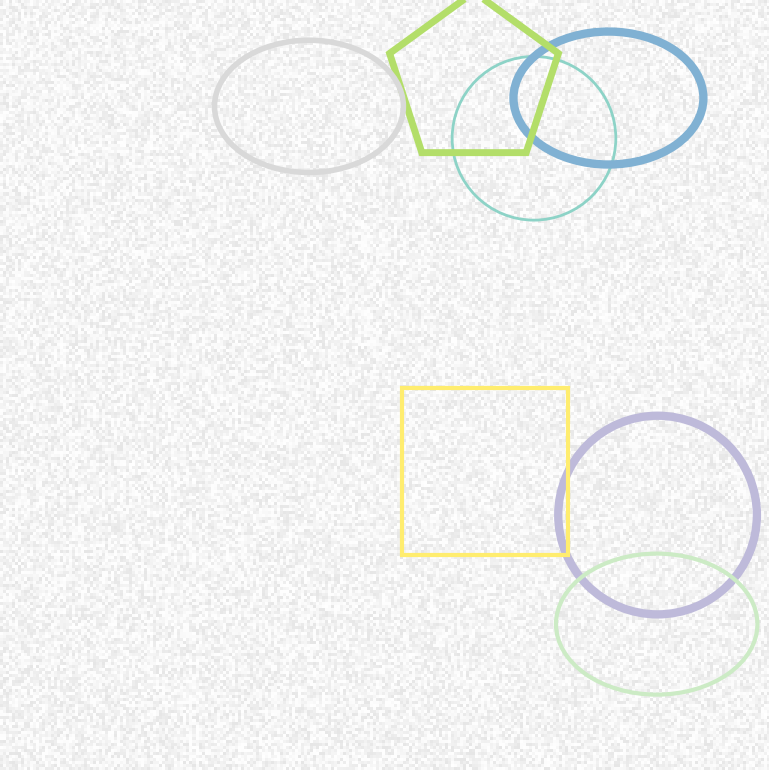[{"shape": "circle", "thickness": 1, "radius": 0.53, "center": [0.693, 0.82]}, {"shape": "circle", "thickness": 3, "radius": 0.64, "center": [0.854, 0.331]}, {"shape": "oval", "thickness": 3, "radius": 0.62, "center": [0.79, 0.873]}, {"shape": "pentagon", "thickness": 2.5, "radius": 0.58, "center": [0.616, 0.895]}, {"shape": "oval", "thickness": 2, "radius": 0.61, "center": [0.401, 0.862]}, {"shape": "oval", "thickness": 1.5, "radius": 0.65, "center": [0.853, 0.189]}, {"shape": "square", "thickness": 1.5, "radius": 0.54, "center": [0.63, 0.388]}]